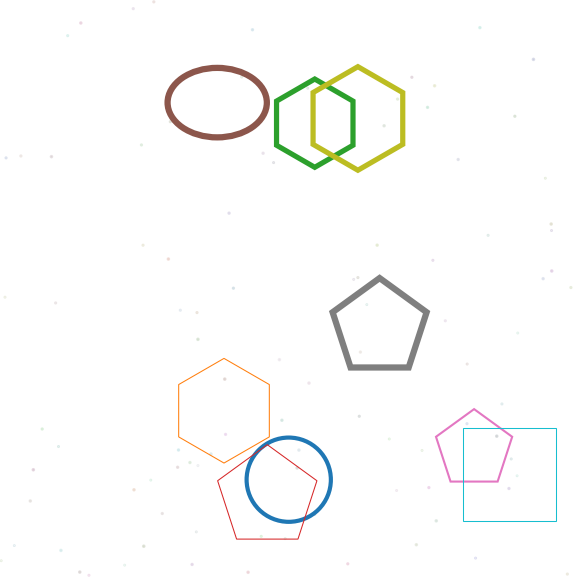[{"shape": "circle", "thickness": 2, "radius": 0.36, "center": [0.5, 0.168]}, {"shape": "hexagon", "thickness": 0.5, "radius": 0.45, "center": [0.388, 0.288]}, {"shape": "hexagon", "thickness": 2.5, "radius": 0.38, "center": [0.545, 0.786]}, {"shape": "pentagon", "thickness": 0.5, "radius": 0.45, "center": [0.463, 0.139]}, {"shape": "oval", "thickness": 3, "radius": 0.43, "center": [0.376, 0.821]}, {"shape": "pentagon", "thickness": 1, "radius": 0.35, "center": [0.821, 0.221]}, {"shape": "pentagon", "thickness": 3, "radius": 0.43, "center": [0.657, 0.432]}, {"shape": "hexagon", "thickness": 2.5, "radius": 0.45, "center": [0.62, 0.794]}, {"shape": "square", "thickness": 0.5, "radius": 0.4, "center": [0.883, 0.177]}]